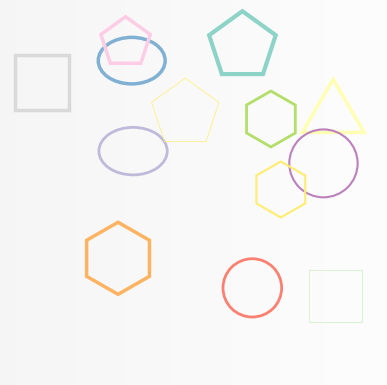[{"shape": "pentagon", "thickness": 3, "radius": 0.45, "center": [0.626, 0.881]}, {"shape": "triangle", "thickness": 2.5, "radius": 0.46, "center": [0.86, 0.702]}, {"shape": "oval", "thickness": 2, "radius": 0.44, "center": [0.343, 0.607]}, {"shape": "circle", "thickness": 2, "radius": 0.38, "center": [0.651, 0.252]}, {"shape": "oval", "thickness": 2.5, "radius": 0.43, "center": [0.34, 0.843]}, {"shape": "hexagon", "thickness": 2.5, "radius": 0.47, "center": [0.305, 0.329]}, {"shape": "hexagon", "thickness": 2, "radius": 0.36, "center": [0.699, 0.691]}, {"shape": "pentagon", "thickness": 2.5, "radius": 0.33, "center": [0.324, 0.89]}, {"shape": "square", "thickness": 2.5, "radius": 0.35, "center": [0.108, 0.786]}, {"shape": "circle", "thickness": 1.5, "radius": 0.44, "center": [0.835, 0.576]}, {"shape": "square", "thickness": 0.5, "radius": 0.34, "center": [0.866, 0.232]}, {"shape": "pentagon", "thickness": 0.5, "radius": 0.46, "center": [0.478, 0.706]}, {"shape": "hexagon", "thickness": 1.5, "radius": 0.36, "center": [0.725, 0.508]}]